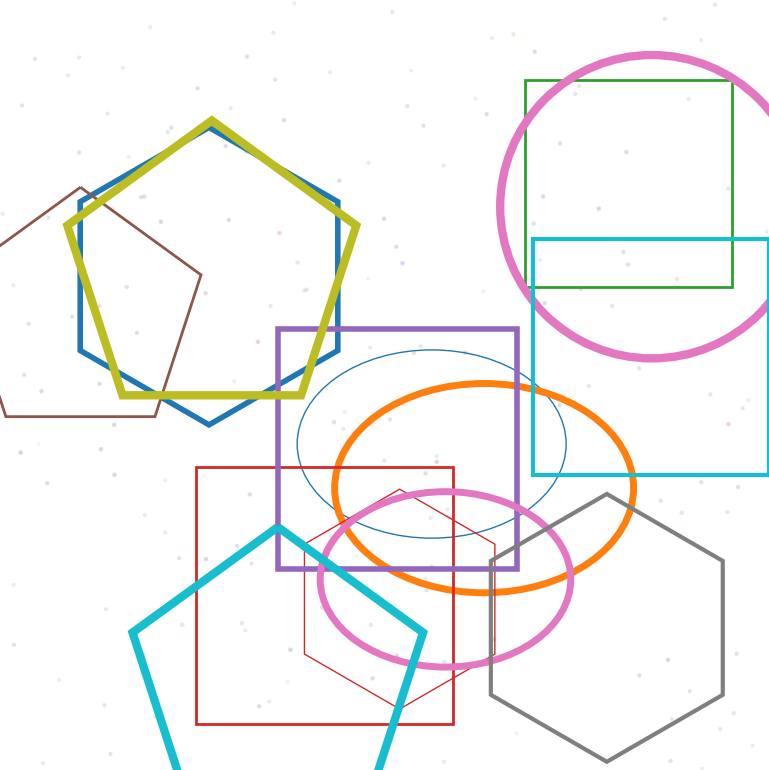[{"shape": "oval", "thickness": 0.5, "radius": 0.87, "center": [0.561, 0.423]}, {"shape": "hexagon", "thickness": 2, "radius": 0.97, "center": [0.271, 0.641]}, {"shape": "oval", "thickness": 2.5, "radius": 0.97, "center": [0.629, 0.366]}, {"shape": "square", "thickness": 1, "radius": 0.67, "center": [0.816, 0.761]}, {"shape": "hexagon", "thickness": 0.5, "radius": 0.71, "center": [0.519, 0.222]}, {"shape": "square", "thickness": 1, "radius": 0.83, "center": [0.422, 0.227]}, {"shape": "square", "thickness": 2, "radius": 0.78, "center": [0.516, 0.416]}, {"shape": "pentagon", "thickness": 1, "radius": 0.82, "center": [0.104, 0.592]}, {"shape": "circle", "thickness": 3, "radius": 0.98, "center": [0.847, 0.732]}, {"shape": "oval", "thickness": 2.5, "radius": 0.81, "center": [0.579, 0.248]}, {"shape": "hexagon", "thickness": 1.5, "radius": 0.87, "center": [0.788, 0.185]}, {"shape": "pentagon", "thickness": 3, "radius": 0.99, "center": [0.275, 0.646]}, {"shape": "square", "thickness": 1.5, "radius": 0.77, "center": [0.846, 0.537]}, {"shape": "pentagon", "thickness": 3, "radius": 0.99, "center": [0.361, 0.117]}]